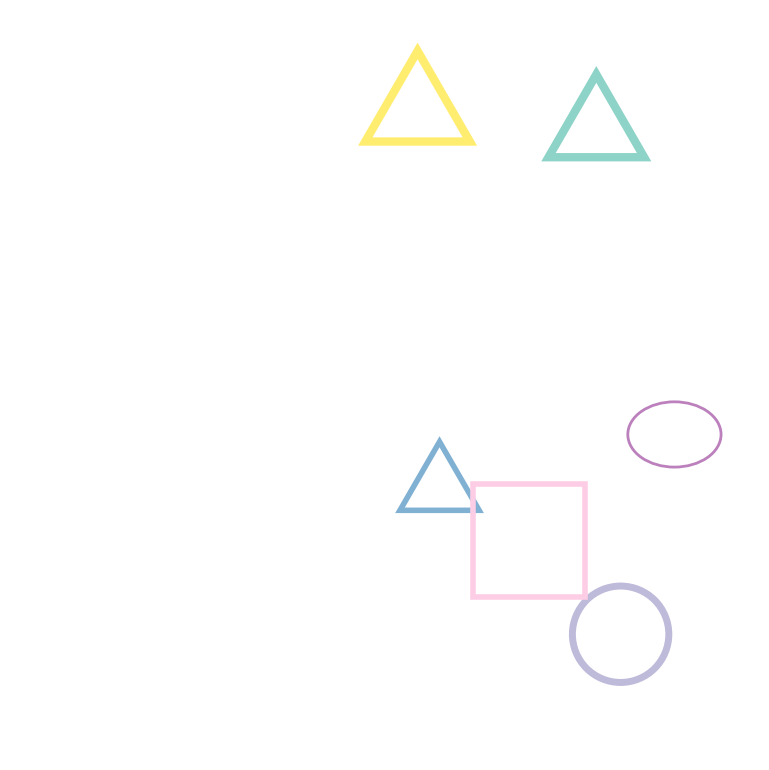[{"shape": "triangle", "thickness": 3, "radius": 0.36, "center": [0.774, 0.832]}, {"shape": "circle", "thickness": 2.5, "radius": 0.31, "center": [0.806, 0.176]}, {"shape": "triangle", "thickness": 2, "radius": 0.3, "center": [0.571, 0.367]}, {"shape": "square", "thickness": 2, "radius": 0.36, "center": [0.687, 0.298]}, {"shape": "oval", "thickness": 1, "radius": 0.3, "center": [0.876, 0.436]}, {"shape": "triangle", "thickness": 3, "radius": 0.39, "center": [0.542, 0.855]}]